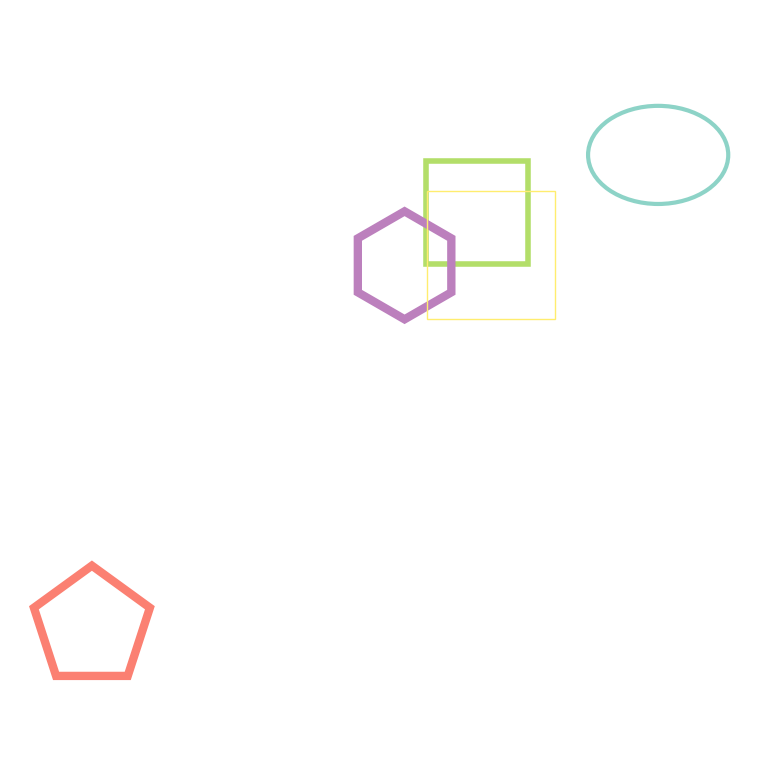[{"shape": "oval", "thickness": 1.5, "radius": 0.46, "center": [0.855, 0.799]}, {"shape": "pentagon", "thickness": 3, "radius": 0.4, "center": [0.119, 0.186]}, {"shape": "square", "thickness": 2, "radius": 0.33, "center": [0.62, 0.724]}, {"shape": "hexagon", "thickness": 3, "radius": 0.35, "center": [0.525, 0.655]}, {"shape": "square", "thickness": 0.5, "radius": 0.42, "center": [0.637, 0.669]}]